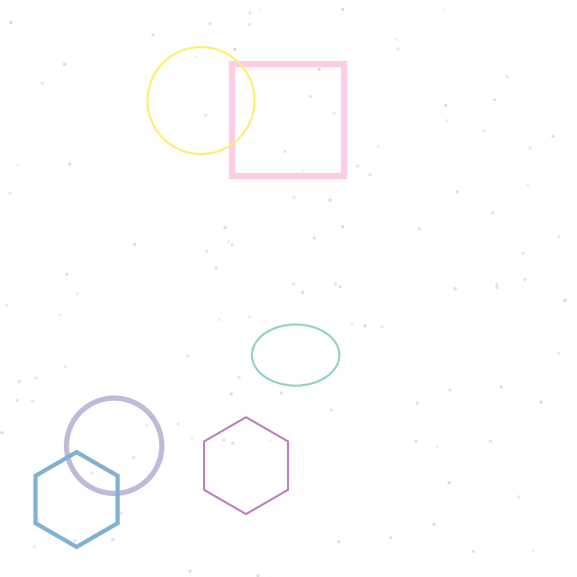[{"shape": "oval", "thickness": 1, "radius": 0.38, "center": [0.512, 0.384]}, {"shape": "circle", "thickness": 2.5, "radius": 0.41, "center": [0.198, 0.227]}, {"shape": "hexagon", "thickness": 2, "radius": 0.41, "center": [0.133, 0.134]}, {"shape": "square", "thickness": 3, "radius": 0.48, "center": [0.498, 0.791]}, {"shape": "hexagon", "thickness": 1, "radius": 0.42, "center": [0.426, 0.193]}, {"shape": "circle", "thickness": 1, "radius": 0.46, "center": [0.348, 0.825]}]